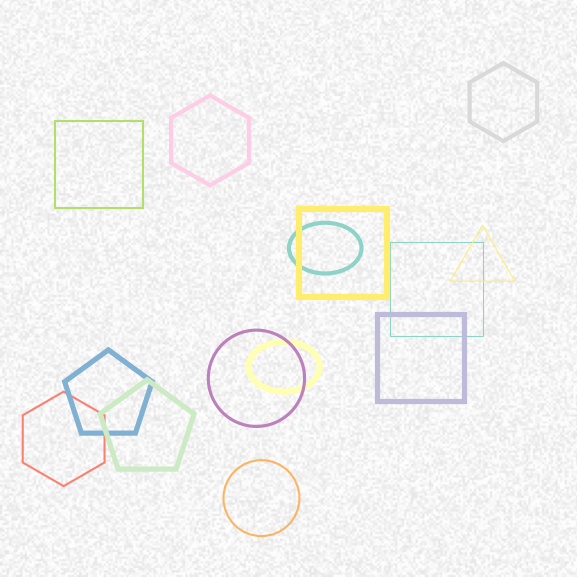[{"shape": "oval", "thickness": 2, "radius": 0.31, "center": [0.563, 0.57]}, {"shape": "square", "thickness": 0.5, "radius": 0.41, "center": [0.756, 0.499]}, {"shape": "oval", "thickness": 3, "radius": 0.31, "center": [0.492, 0.364]}, {"shape": "square", "thickness": 2.5, "radius": 0.38, "center": [0.728, 0.38]}, {"shape": "hexagon", "thickness": 1, "radius": 0.41, "center": [0.11, 0.239]}, {"shape": "pentagon", "thickness": 2.5, "radius": 0.4, "center": [0.188, 0.314]}, {"shape": "circle", "thickness": 1, "radius": 0.33, "center": [0.453, 0.137]}, {"shape": "square", "thickness": 1, "radius": 0.38, "center": [0.172, 0.715]}, {"shape": "hexagon", "thickness": 2, "radius": 0.39, "center": [0.364, 0.756]}, {"shape": "hexagon", "thickness": 2, "radius": 0.34, "center": [0.872, 0.822]}, {"shape": "circle", "thickness": 1.5, "radius": 0.42, "center": [0.444, 0.344]}, {"shape": "pentagon", "thickness": 2.5, "radius": 0.43, "center": [0.255, 0.256]}, {"shape": "triangle", "thickness": 0.5, "radius": 0.32, "center": [0.836, 0.544]}, {"shape": "square", "thickness": 3, "radius": 0.38, "center": [0.594, 0.561]}]